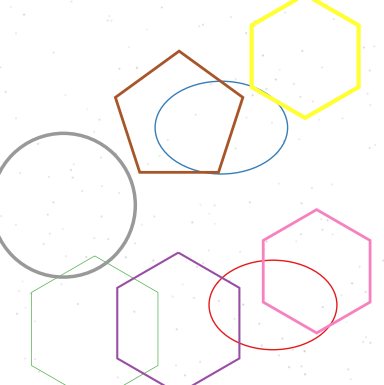[{"shape": "oval", "thickness": 1, "radius": 0.83, "center": [0.709, 0.208]}, {"shape": "oval", "thickness": 1, "radius": 0.86, "center": [0.575, 0.669]}, {"shape": "hexagon", "thickness": 0.5, "radius": 0.95, "center": [0.246, 0.146]}, {"shape": "hexagon", "thickness": 1.5, "radius": 0.92, "center": [0.463, 0.161]}, {"shape": "hexagon", "thickness": 3, "radius": 0.8, "center": [0.792, 0.854]}, {"shape": "pentagon", "thickness": 2, "radius": 0.87, "center": [0.465, 0.693]}, {"shape": "hexagon", "thickness": 2, "radius": 0.8, "center": [0.822, 0.295]}, {"shape": "circle", "thickness": 2.5, "radius": 0.93, "center": [0.165, 0.467]}]